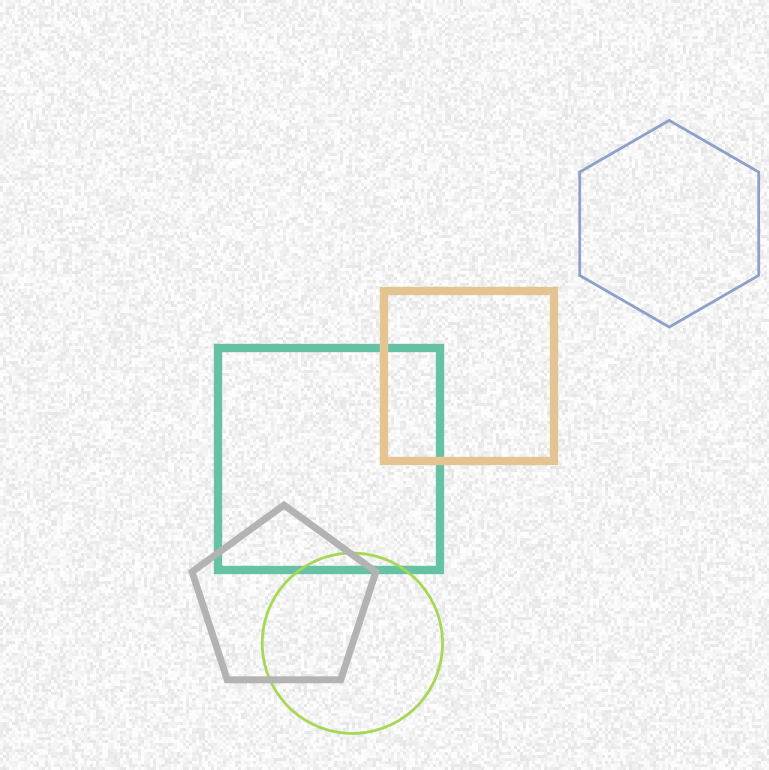[{"shape": "square", "thickness": 3, "radius": 0.72, "center": [0.427, 0.404]}, {"shape": "hexagon", "thickness": 1, "radius": 0.67, "center": [0.869, 0.709]}, {"shape": "circle", "thickness": 1, "radius": 0.59, "center": [0.458, 0.165]}, {"shape": "square", "thickness": 3, "radius": 0.55, "center": [0.61, 0.511]}, {"shape": "pentagon", "thickness": 2.5, "radius": 0.63, "center": [0.369, 0.219]}]